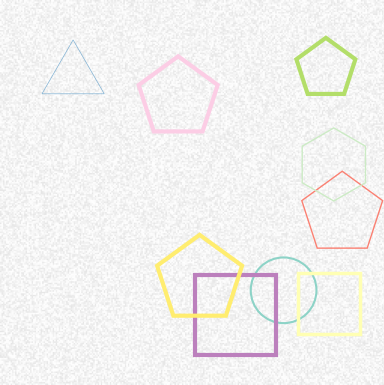[{"shape": "circle", "thickness": 1.5, "radius": 0.43, "center": [0.737, 0.246]}, {"shape": "square", "thickness": 2.5, "radius": 0.4, "center": [0.855, 0.212]}, {"shape": "pentagon", "thickness": 1, "radius": 0.55, "center": [0.889, 0.445]}, {"shape": "triangle", "thickness": 0.5, "radius": 0.47, "center": [0.19, 0.803]}, {"shape": "pentagon", "thickness": 3, "radius": 0.4, "center": [0.846, 0.821]}, {"shape": "pentagon", "thickness": 3, "radius": 0.54, "center": [0.463, 0.746]}, {"shape": "square", "thickness": 3, "radius": 0.52, "center": [0.612, 0.182]}, {"shape": "hexagon", "thickness": 1, "radius": 0.47, "center": [0.867, 0.573]}, {"shape": "pentagon", "thickness": 3, "radius": 0.58, "center": [0.518, 0.274]}]